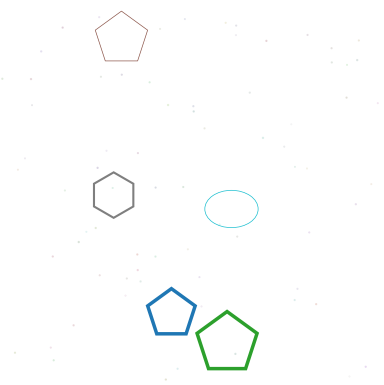[{"shape": "pentagon", "thickness": 2.5, "radius": 0.32, "center": [0.445, 0.185]}, {"shape": "pentagon", "thickness": 2.5, "radius": 0.41, "center": [0.59, 0.109]}, {"shape": "pentagon", "thickness": 0.5, "radius": 0.36, "center": [0.315, 0.9]}, {"shape": "hexagon", "thickness": 1.5, "radius": 0.3, "center": [0.295, 0.493]}, {"shape": "oval", "thickness": 0.5, "radius": 0.35, "center": [0.601, 0.457]}]